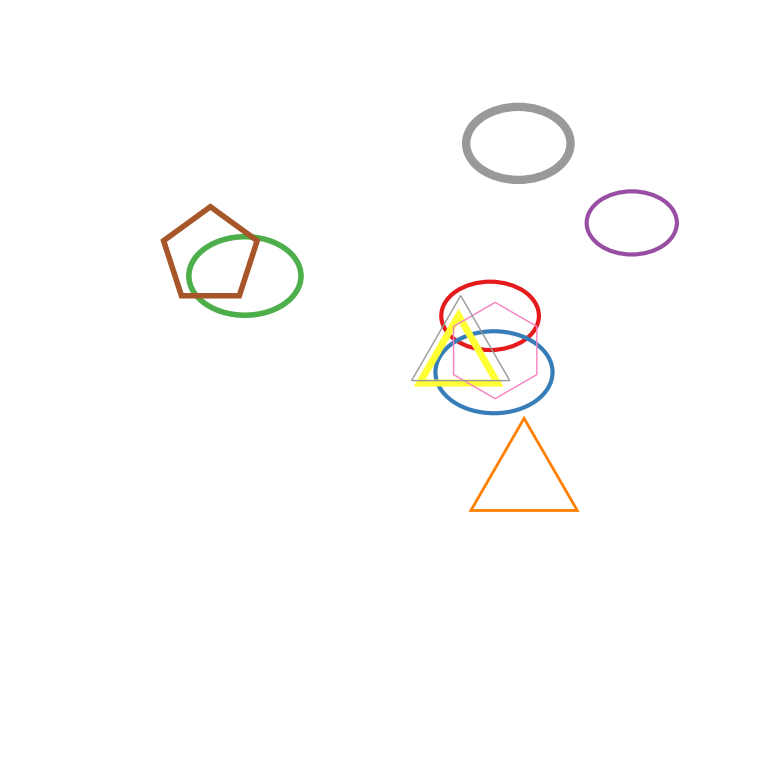[{"shape": "oval", "thickness": 1.5, "radius": 0.32, "center": [0.636, 0.59]}, {"shape": "oval", "thickness": 1.5, "radius": 0.38, "center": [0.642, 0.517]}, {"shape": "oval", "thickness": 2, "radius": 0.36, "center": [0.318, 0.642]}, {"shape": "oval", "thickness": 1.5, "radius": 0.29, "center": [0.82, 0.711]}, {"shape": "triangle", "thickness": 1, "radius": 0.4, "center": [0.681, 0.377]}, {"shape": "triangle", "thickness": 2.5, "radius": 0.29, "center": [0.596, 0.532]}, {"shape": "pentagon", "thickness": 2, "radius": 0.32, "center": [0.273, 0.668]}, {"shape": "hexagon", "thickness": 0.5, "radius": 0.31, "center": [0.643, 0.545]}, {"shape": "triangle", "thickness": 0.5, "radius": 0.37, "center": [0.598, 0.543]}, {"shape": "oval", "thickness": 3, "radius": 0.34, "center": [0.673, 0.814]}]